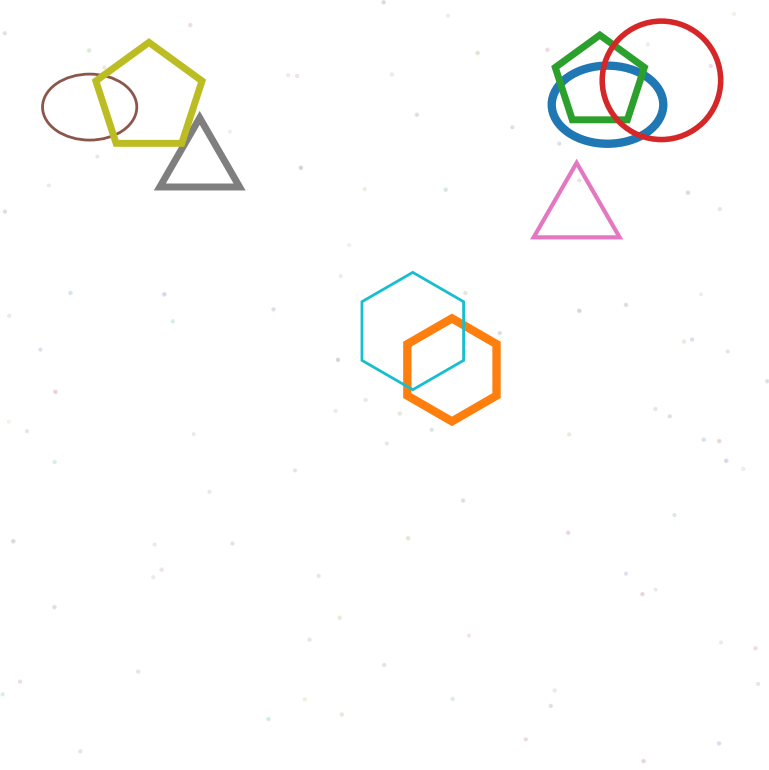[{"shape": "oval", "thickness": 3, "radius": 0.36, "center": [0.789, 0.864]}, {"shape": "hexagon", "thickness": 3, "radius": 0.33, "center": [0.587, 0.52]}, {"shape": "pentagon", "thickness": 2.5, "radius": 0.3, "center": [0.779, 0.894]}, {"shape": "circle", "thickness": 2, "radius": 0.38, "center": [0.859, 0.896]}, {"shape": "oval", "thickness": 1, "radius": 0.31, "center": [0.116, 0.861]}, {"shape": "triangle", "thickness": 1.5, "radius": 0.32, "center": [0.749, 0.724]}, {"shape": "triangle", "thickness": 2.5, "radius": 0.3, "center": [0.259, 0.787]}, {"shape": "pentagon", "thickness": 2.5, "radius": 0.36, "center": [0.193, 0.872]}, {"shape": "hexagon", "thickness": 1, "radius": 0.38, "center": [0.536, 0.57]}]